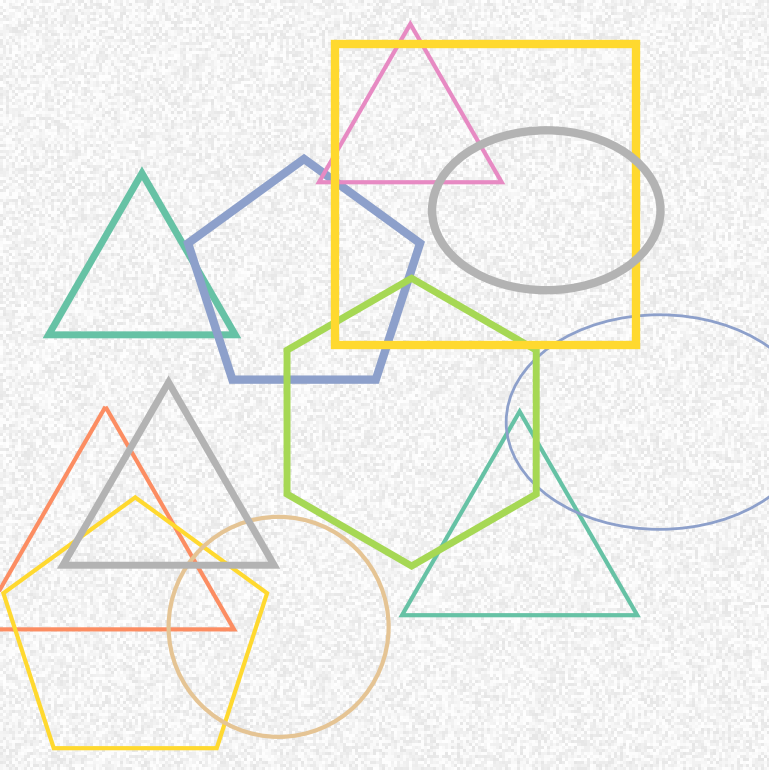[{"shape": "triangle", "thickness": 1.5, "radius": 0.88, "center": [0.675, 0.289]}, {"shape": "triangle", "thickness": 2.5, "radius": 0.7, "center": [0.184, 0.635]}, {"shape": "triangle", "thickness": 1.5, "radius": 0.96, "center": [0.137, 0.279]}, {"shape": "pentagon", "thickness": 3, "radius": 0.79, "center": [0.395, 0.635]}, {"shape": "oval", "thickness": 1, "radius": 1.0, "center": [0.856, 0.452]}, {"shape": "triangle", "thickness": 1.5, "radius": 0.69, "center": [0.533, 0.832]}, {"shape": "hexagon", "thickness": 2.5, "radius": 0.93, "center": [0.535, 0.452]}, {"shape": "pentagon", "thickness": 1.5, "radius": 0.9, "center": [0.176, 0.174]}, {"shape": "square", "thickness": 3, "radius": 0.98, "center": [0.63, 0.747]}, {"shape": "circle", "thickness": 1.5, "radius": 0.71, "center": [0.362, 0.186]}, {"shape": "oval", "thickness": 3, "radius": 0.74, "center": [0.709, 0.727]}, {"shape": "triangle", "thickness": 2.5, "radius": 0.79, "center": [0.219, 0.345]}]